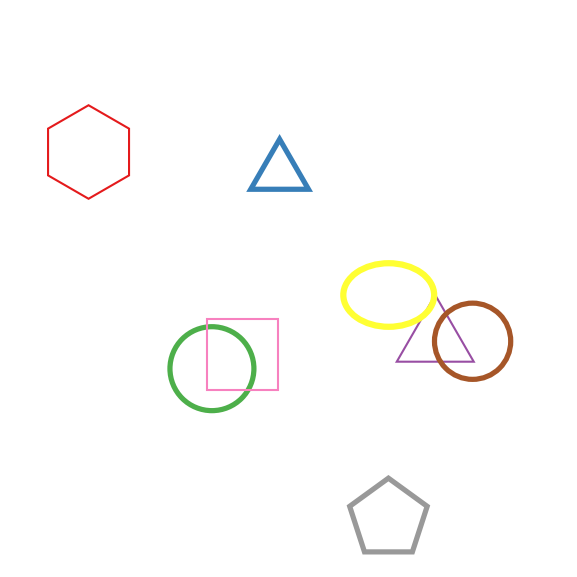[{"shape": "hexagon", "thickness": 1, "radius": 0.4, "center": [0.153, 0.736]}, {"shape": "triangle", "thickness": 2.5, "radius": 0.29, "center": [0.484, 0.7]}, {"shape": "circle", "thickness": 2.5, "radius": 0.36, "center": [0.367, 0.361]}, {"shape": "triangle", "thickness": 1, "radius": 0.38, "center": [0.754, 0.411]}, {"shape": "oval", "thickness": 3, "radius": 0.39, "center": [0.673, 0.488]}, {"shape": "circle", "thickness": 2.5, "radius": 0.33, "center": [0.818, 0.408]}, {"shape": "square", "thickness": 1, "radius": 0.31, "center": [0.42, 0.386]}, {"shape": "pentagon", "thickness": 2.5, "radius": 0.35, "center": [0.673, 0.101]}]